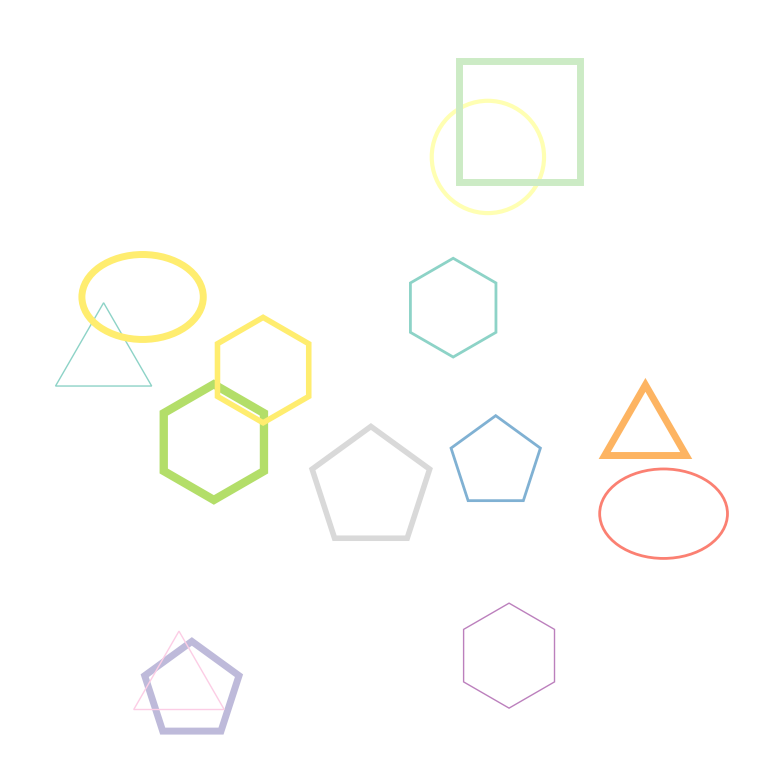[{"shape": "triangle", "thickness": 0.5, "radius": 0.36, "center": [0.135, 0.535]}, {"shape": "hexagon", "thickness": 1, "radius": 0.32, "center": [0.589, 0.6]}, {"shape": "circle", "thickness": 1.5, "radius": 0.36, "center": [0.634, 0.796]}, {"shape": "pentagon", "thickness": 2.5, "radius": 0.32, "center": [0.249, 0.103]}, {"shape": "oval", "thickness": 1, "radius": 0.41, "center": [0.862, 0.333]}, {"shape": "pentagon", "thickness": 1, "radius": 0.31, "center": [0.644, 0.399]}, {"shape": "triangle", "thickness": 2.5, "radius": 0.31, "center": [0.838, 0.439]}, {"shape": "hexagon", "thickness": 3, "radius": 0.38, "center": [0.278, 0.426]}, {"shape": "triangle", "thickness": 0.5, "radius": 0.34, "center": [0.232, 0.112]}, {"shape": "pentagon", "thickness": 2, "radius": 0.4, "center": [0.482, 0.366]}, {"shape": "hexagon", "thickness": 0.5, "radius": 0.34, "center": [0.661, 0.149]}, {"shape": "square", "thickness": 2.5, "radius": 0.39, "center": [0.674, 0.842]}, {"shape": "hexagon", "thickness": 2, "radius": 0.34, "center": [0.342, 0.519]}, {"shape": "oval", "thickness": 2.5, "radius": 0.39, "center": [0.185, 0.614]}]